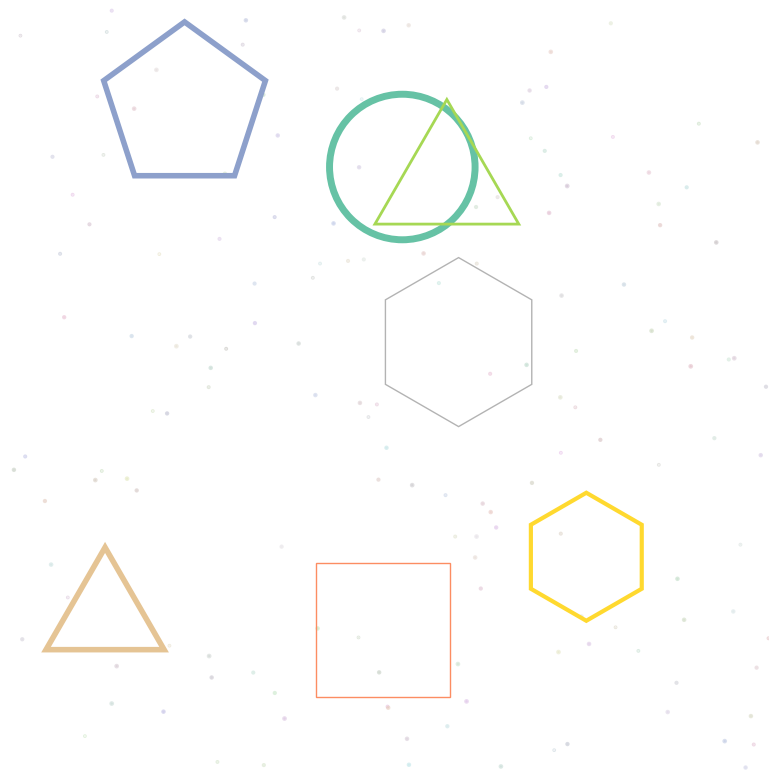[{"shape": "circle", "thickness": 2.5, "radius": 0.47, "center": [0.522, 0.783]}, {"shape": "square", "thickness": 0.5, "radius": 0.43, "center": [0.497, 0.182]}, {"shape": "pentagon", "thickness": 2, "radius": 0.55, "center": [0.24, 0.861]}, {"shape": "triangle", "thickness": 1, "radius": 0.54, "center": [0.58, 0.763]}, {"shape": "hexagon", "thickness": 1.5, "radius": 0.42, "center": [0.761, 0.277]}, {"shape": "triangle", "thickness": 2, "radius": 0.44, "center": [0.136, 0.201]}, {"shape": "hexagon", "thickness": 0.5, "radius": 0.55, "center": [0.596, 0.556]}]